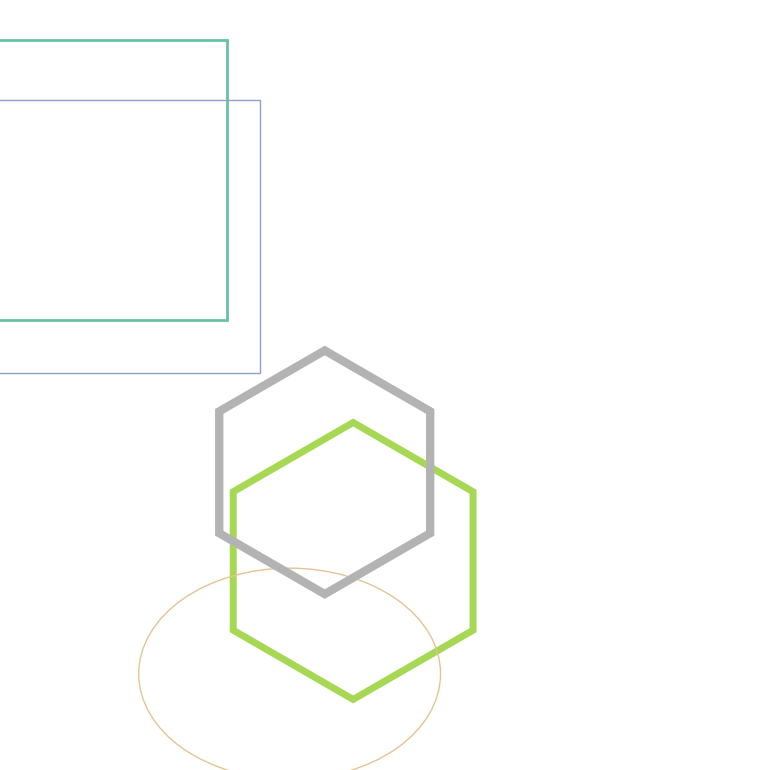[{"shape": "square", "thickness": 1, "radius": 0.91, "center": [0.113, 0.766]}, {"shape": "square", "thickness": 0.5, "radius": 0.89, "center": [0.16, 0.693]}, {"shape": "hexagon", "thickness": 2.5, "radius": 0.9, "center": [0.459, 0.271]}, {"shape": "oval", "thickness": 0.5, "radius": 0.98, "center": [0.376, 0.125]}, {"shape": "hexagon", "thickness": 3, "radius": 0.79, "center": [0.422, 0.387]}]